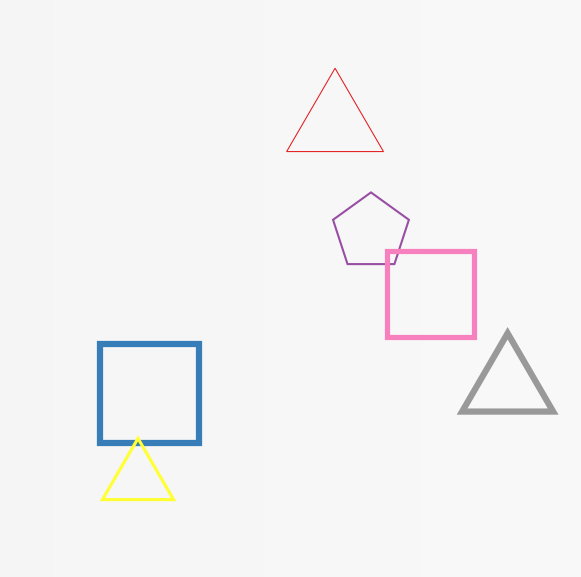[{"shape": "triangle", "thickness": 0.5, "radius": 0.48, "center": [0.576, 0.785]}, {"shape": "square", "thickness": 3, "radius": 0.43, "center": [0.257, 0.318]}, {"shape": "pentagon", "thickness": 1, "radius": 0.34, "center": [0.638, 0.597]}, {"shape": "triangle", "thickness": 1.5, "radius": 0.35, "center": [0.237, 0.169]}, {"shape": "square", "thickness": 2.5, "radius": 0.37, "center": [0.74, 0.49]}, {"shape": "triangle", "thickness": 3, "radius": 0.45, "center": [0.873, 0.332]}]